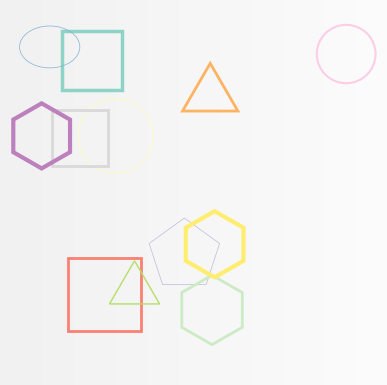[{"shape": "square", "thickness": 2.5, "radius": 0.39, "center": [0.237, 0.843]}, {"shape": "circle", "thickness": 0.5, "radius": 0.48, "center": [0.298, 0.647]}, {"shape": "pentagon", "thickness": 0.5, "radius": 0.48, "center": [0.476, 0.338]}, {"shape": "square", "thickness": 2, "radius": 0.48, "center": [0.269, 0.235]}, {"shape": "oval", "thickness": 0.5, "radius": 0.39, "center": [0.128, 0.878]}, {"shape": "triangle", "thickness": 2, "radius": 0.41, "center": [0.543, 0.753]}, {"shape": "triangle", "thickness": 1, "radius": 0.37, "center": [0.347, 0.248]}, {"shape": "circle", "thickness": 1.5, "radius": 0.38, "center": [0.893, 0.86]}, {"shape": "square", "thickness": 2, "radius": 0.36, "center": [0.207, 0.642]}, {"shape": "hexagon", "thickness": 3, "radius": 0.42, "center": [0.107, 0.647]}, {"shape": "hexagon", "thickness": 2, "radius": 0.45, "center": [0.547, 0.195]}, {"shape": "hexagon", "thickness": 3, "radius": 0.43, "center": [0.554, 0.366]}]